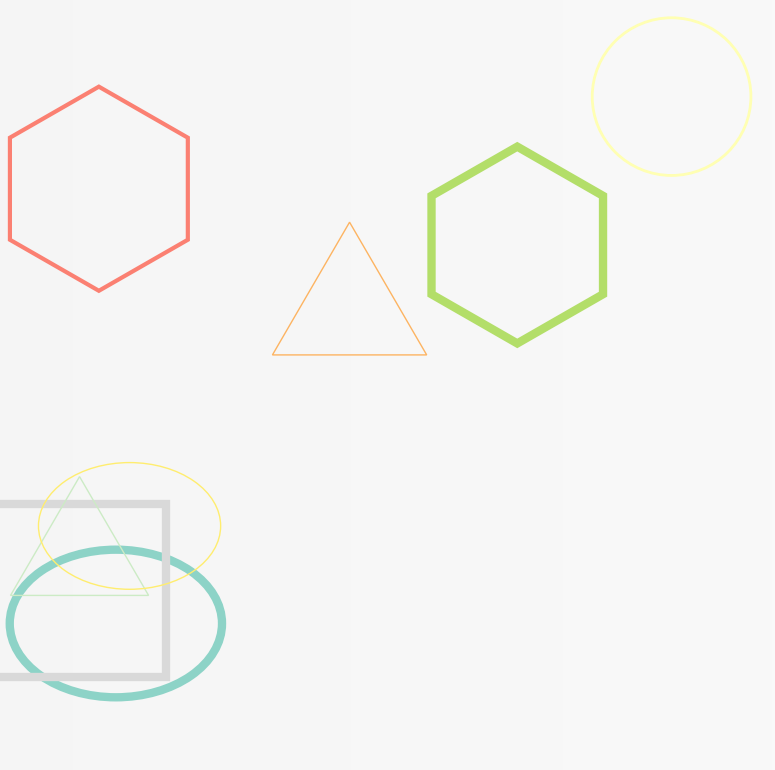[{"shape": "oval", "thickness": 3, "radius": 0.68, "center": [0.15, 0.19]}, {"shape": "circle", "thickness": 1, "radius": 0.51, "center": [0.867, 0.875]}, {"shape": "hexagon", "thickness": 1.5, "radius": 0.66, "center": [0.128, 0.755]}, {"shape": "triangle", "thickness": 0.5, "radius": 0.57, "center": [0.451, 0.597]}, {"shape": "hexagon", "thickness": 3, "radius": 0.64, "center": [0.667, 0.682]}, {"shape": "square", "thickness": 3, "radius": 0.56, "center": [0.101, 0.233]}, {"shape": "triangle", "thickness": 0.5, "radius": 0.51, "center": [0.103, 0.278]}, {"shape": "oval", "thickness": 0.5, "radius": 0.59, "center": [0.167, 0.317]}]